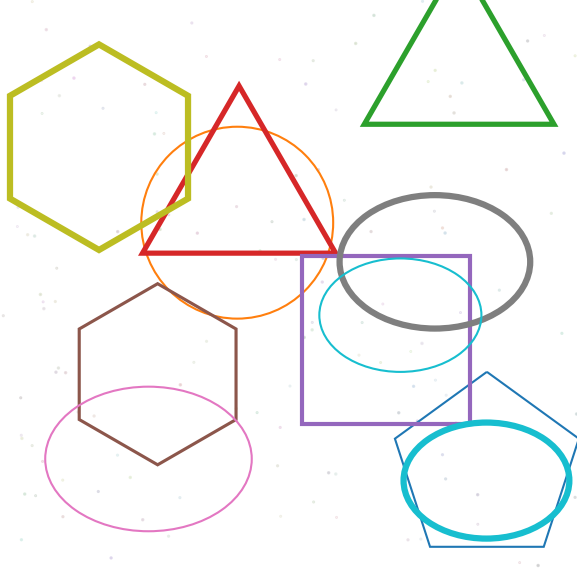[{"shape": "pentagon", "thickness": 1, "radius": 0.84, "center": [0.843, 0.188]}, {"shape": "circle", "thickness": 1, "radius": 0.83, "center": [0.411, 0.614]}, {"shape": "triangle", "thickness": 2.5, "radius": 0.95, "center": [0.795, 0.879]}, {"shape": "triangle", "thickness": 2.5, "radius": 0.97, "center": [0.414, 0.657]}, {"shape": "square", "thickness": 2, "radius": 0.73, "center": [0.669, 0.411]}, {"shape": "hexagon", "thickness": 1.5, "radius": 0.78, "center": [0.273, 0.351]}, {"shape": "oval", "thickness": 1, "radius": 0.89, "center": [0.257, 0.204]}, {"shape": "oval", "thickness": 3, "radius": 0.83, "center": [0.753, 0.546]}, {"shape": "hexagon", "thickness": 3, "radius": 0.89, "center": [0.171, 0.744]}, {"shape": "oval", "thickness": 1, "radius": 0.7, "center": [0.693, 0.453]}, {"shape": "oval", "thickness": 3, "radius": 0.72, "center": [0.842, 0.167]}]